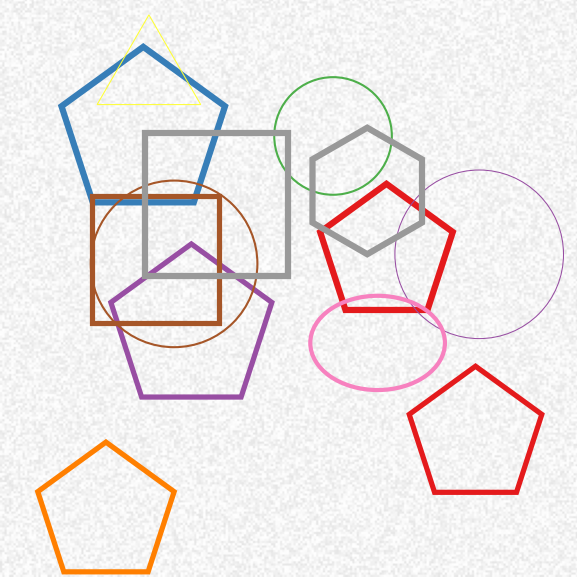[{"shape": "pentagon", "thickness": 2.5, "radius": 0.6, "center": [0.823, 0.244]}, {"shape": "pentagon", "thickness": 3, "radius": 0.6, "center": [0.669, 0.56]}, {"shape": "pentagon", "thickness": 3, "radius": 0.74, "center": [0.248, 0.769]}, {"shape": "circle", "thickness": 1, "radius": 0.51, "center": [0.577, 0.764]}, {"shape": "circle", "thickness": 0.5, "radius": 0.73, "center": [0.83, 0.559]}, {"shape": "pentagon", "thickness": 2.5, "radius": 0.73, "center": [0.331, 0.43]}, {"shape": "pentagon", "thickness": 2.5, "radius": 0.62, "center": [0.183, 0.109]}, {"shape": "triangle", "thickness": 0.5, "radius": 0.52, "center": [0.258, 0.87]}, {"shape": "square", "thickness": 2.5, "radius": 0.55, "center": [0.269, 0.55]}, {"shape": "circle", "thickness": 1, "radius": 0.72, "center": [0.301, 0.542]}, {"shape": "oval", "thickness": 2, "radius": 0.58, "center": [0.654, 0.405]}, {"shape": "hexagon", "thickness": 3, "radius": 0.55, "center": [0.636, 0.668]}, {"shape": "square", "thickness": 3, "radius": 0.62, "center": [0.375, 0.645]}]